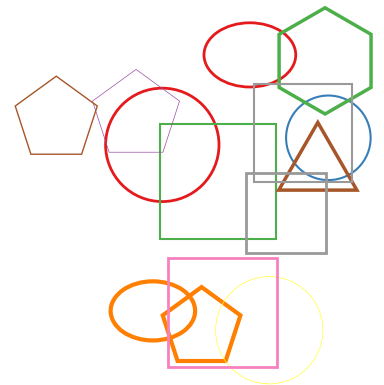[{"shape": "oval", "thickness": 2, "radius": 0.6, "center": [0.649, 0.857]}, {"shape": "circle", "thickness": 2, "radius": 0.74, "center": [0.422, 0.624]}, {"shape": "circle", "thickness": 1.5, "radius": 0.55, "center": [0.853, 0.642]}, {"shape": "hexagon", "thickness": 2.5, "radius": 0.69, "center": [0.844, 0.842]}, {"shape": "square", "thickness": 1.5, "radius": 0.75, "center": [0.566, 0.529]}, {"shape": "pentagon", "thickness": 0.5, "radius": 0.59, "center": [0.353, 0.701]}, {"shape": "pentagon", "thickness": 3, "radius": 0.53, "center": [0.524, 0.148]}, {"shape": "oval", "thickness": 3, "radius": 0.55, "center": [0.397, 0.192]}, {"shape": "circle", "thickness": 0.5, "radius": 0.7, "center": [0.699, 0.142]}, {"shape": "triangle", "thickness": 2.5, "radius": 0.59, "center": [0.825, 0.565]}, {"shape": "pentagon", "thickness": 1, "radius": 0.56, "center": [0.146, 0.69]}, {"shape": "square", "thickness": 2, "radius": 0.71, "center": [0.578, 0.188]}, {"shape": "square", "thickness": 1.5, "radius": 0.63, "center": [0.787, 0.654]}, {"shape": "square", "thickness": 2, "radius": 0.52, "center": [0.744, 0.446]}]